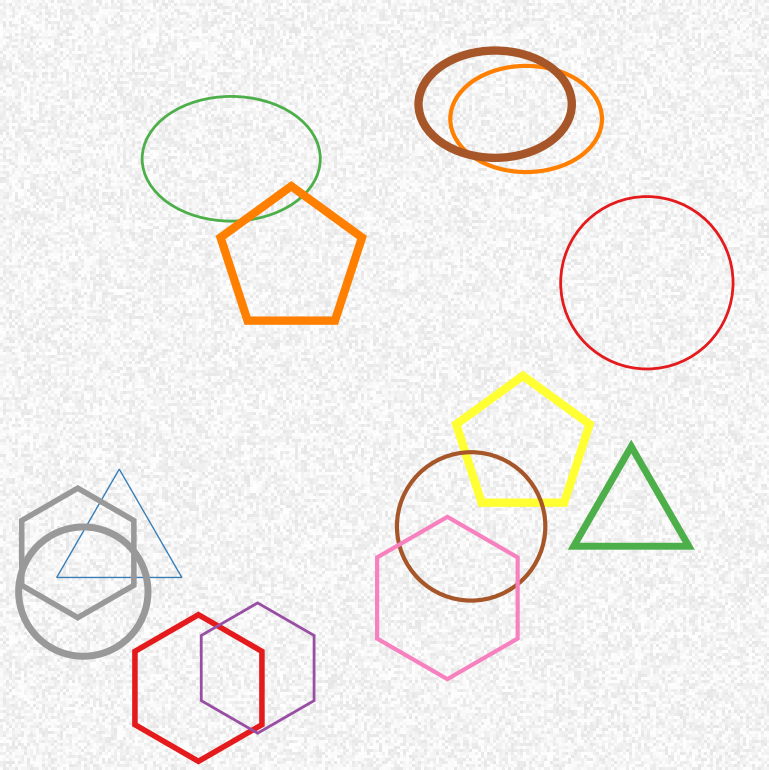[{"shape": "hexagon", "thickness": 2, "radius": 0.48, "center": [0.258, 0.106]}, {"shape": "circle", "thickness": 1, "radius": 0.56, "center": [0.84, 0.633]}, {"shape": "triangle", "thickness": 0.5, "radius": 0.47, "center": [0.155, 0.297]}, {"shape": "triangle", "thickness": 2.5, "radius": 0.43, "center": [0.82, 0.334]}, {"shape": "oval", "thickness": 1, "radius": 0.58, "center": [0.3, 0.794]}, {"shape": "hexagon", "thickness": 1, "radius": 0.42, "center": [0.335, 0.132]}, {"shape": "oval", "thickness": 1.5, "radius": 0.49, "center": [0.683, 0.845]}, {"shape": "pentagon", "thickness": 3, "radius": 0.48, "center": [0.378, 0.662]}, {"shape": "pentagon", "thickness": 3, "radius": 0.46, "center": [0.679, 0.421]}, {"shape": "oval", "thickness": 3, "radius": 0.5, "center": [0.643, 0.865]}, {"shape": "circle", "thickness": 1.5, "radius": 0.48, "center": [0.612, 0.316]}, {"shape": "hexagon", "thickness": 1.5, "radius": 0.53, "center": [0.581, 0.223]}, {"shape": "hexagon", "thickness": 2, "radius": 0.42, "center": [0.101, 0.282]}, {"shape": "circle", "thickness": 2.5, "radius": 0.42, "center": [0.108, 0.232]}]